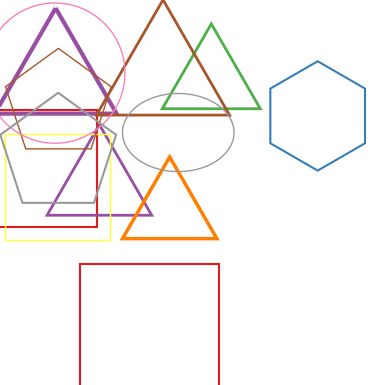[{"shape": "square", "thickness": 1.5, "radius": 0.91, "center": [0.389, 0.133]}, {"shape": "square", "thickness": 1.5, "radius": 0.76, "center": [0.101, 0.562]}, {"shape": "hexagon", "thickness": 1.5, "radius": 0.71, "center": [0.825, 0.699]}, {"shape": "triangle", "thickness": 2, "radius": 0.73, "center": [0.549, 0.791]}, {"shape": "triangle", "thickness": 3, "radius": 0.91, "center": [0.145, 0.796]}, {"shape": "triangle", "thickness": 2, "radius": 0.78, "center": [0.258, 0.519]}, {"shape": "triangle", "thickness": 2.5, "radius": 0.71, "center": [0.441, 0.451]}, {"shape": "square", "thickness": 1, "radius": 0.69, "center": [0.149, 0.514]}, {"shape": "pentagon", "thickness": 1, "radius": 0.72, "center": [0.152, 0.73]}, {"shape": "triangle", "thickness": 2, "radius": 1.0, "center": [0.423, 0.801]}, {"shape": "circle", "thickness": 1, "radius": 0.91, "center": [0.143, 0.81]}, {"shape": "oval", "thickness": 1, "radius": 0.72, "center": [0.463, 0.656]}, {"shape": "pentagon", "thickness": 1.5, "radius": 0.79, "center": [0.151, 0.601]}]